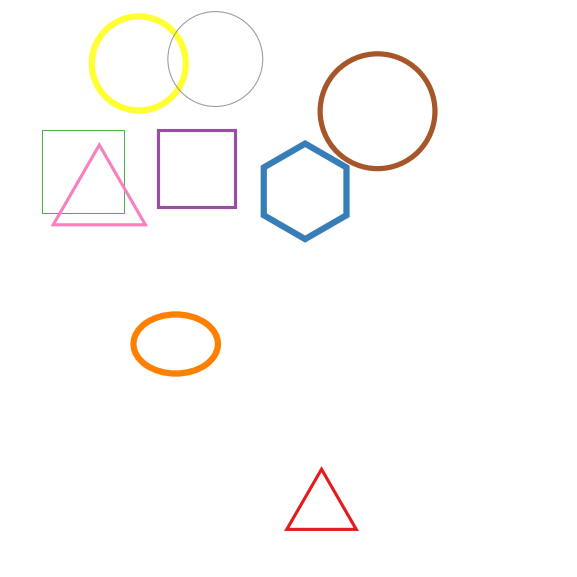[{"shape": "triangle", "thickness": 1.5, "radius": 0.35, "center": [0.557, 0.117]}, {"shape": "hexagon", "thickness": 3, "radius": 0.41, "center": [0.528, 0.668]}, {"shape": "square", "thickness": 0.5, "radius": 0.36, "center": [0.144, 0.702]}, {"shape": "square", "thickness": 1.5, "radius": 0.34, "center": [0.34, 0.708]}, {"shape": "oval", "thickness": 3, "radius": 0.37, "center": [0.304, 0.403]}, {"shape": "circle", "thickness": 3, "radius": 0.41, "center": [0.24, 0.889]}, {"shape": "circle", "thickness": 2.5, "radius": 0.5, "center": [0.654, 0.807]}, {"shape": "triangle", "thickness": 1.5, "radius": 0.46, "center": [0.172, 0.656]}, {"shape": "circle", "thickness": 0.5, "radius": 0.41, "center": [0.373, 0.897]}]